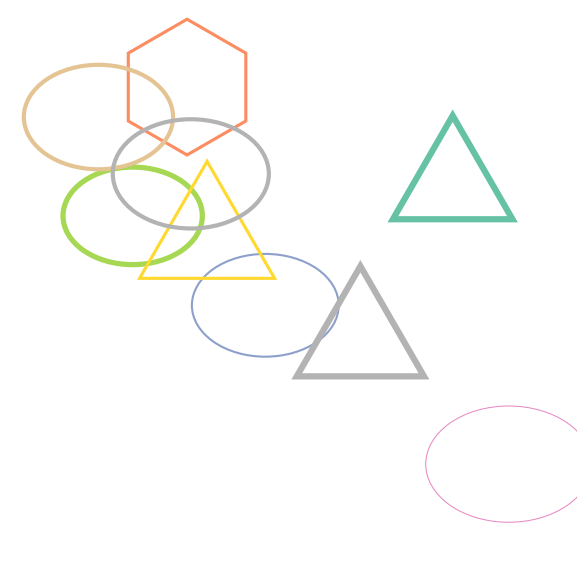[{"shape": "triangle", "thickness": 3, "radius": 0.6, "center": [0.784, 0.679]}, {"shape": "hexagon", "thickness": 1.5, "radius": 0.59, "center": [0.324, 0.848]}, {"shape": "oval", "thickness": 1, "radius": 0.64, "center": [0.459, 0.47]}, {"shape": "oval", "thickness": 0.5, "radius": 0.72, "center": [0.881, 0.195]}, {"shape": "oval", "thickness": 2.5, "radius": 0.6, "center": [0.23, 0.625]}, {"shape": "triangle", "thickness": 1.5, "radius": 0.67, "center": [0.359, 0.585]}, {"shape": "oval", "thickness": 2, "radius": 0.65, "center": [0.17, 0.796]}, {"shape": "triangle", "thickness": 3, "radius": 0.64, "center": [0.624, 0.411]}, {"shape": "oval", "thickness": 2, "radius": 0.68, "center": [0.33, 0.698]}]